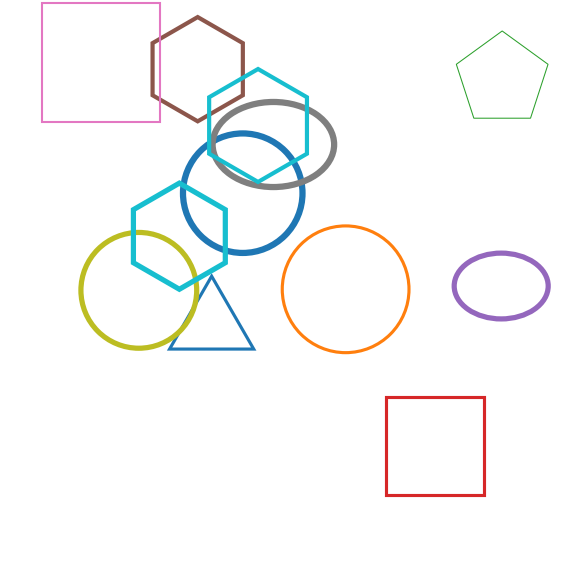[{"shape": "triangle", "thickness": 1.5, "radius": 0.42, "center": [0.366, 0.437]}, {"shape": "circle", "thickness": 3, "radius": 0.52, "center": [0.42, 0.665]}, {"shape": "circle", "thickness": 1.5, "radius": 0.55, "center": [0.598, 0.498]}, {"shape": "pentagon", "thickness": 0.5, "radius": 0.42, "center": [0.87, 0.862]}, {"shape": "square", "thickness": 1.5, "radius": 0.42, "center": [0.753, 0.227]}, {"shape": "oval", "thickness": 2.5, "radius": 0.41, "center": [0.868, 0.504]}, {"shape": "hexagon", "thickness": 2, "radius": 0.45, "center": [0.342, 0.879]}, {"shape": "square", "thickness": 1, "radius": 0.51, "center": [0.175, 0.891]}, {"shape": "oval", "thickness": 3, "radius": 0.53, "center": [0.473, 0.749]}, {"shape": "circle", "thickness": 2.5, "radius": 0.5, "center": [0.24, 0.496]}, {"shape": "hexagon", "thickness": 2, "radius": 0.49, "center": [0.447, 0.782]}, {"shape": "hexagon", "thickness": 2.5, "radius": 0.46, "center": [0.311, 0.59]}]